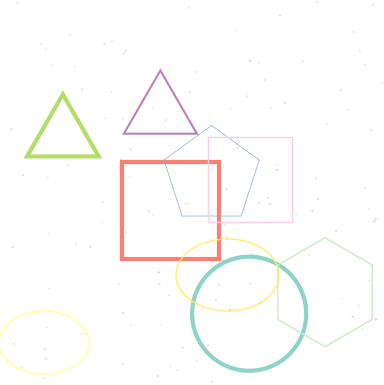[{"shape": "circle", "thickness": 3, "radius": 0.74, "center": [0.647, 0.185]}, {"shape": "oval", "thickness": 1.5, "radius": 0.59, "center": [0.114, 0.11]}, {"shape": "square", "thickness": 3, "radius": 0.63, "center": [0.443, 0.453]}, {"shape": "pentagon", "thickness": 0.5, "radius": 0.65, "center": [0.55, 0.544]}, {"shape": "triangle", "thickness": 3, "radius": 0.54, "center": [0.163, 0.647]}, {"shape": "square", "thickness": 1, "radius": 0.55, "center": [0.65, 0.534]}, {"shape": "triangle", "thickness": 1.5, "radius": 0.55, "center": [0.417, 0.707]}, {"shape": "hexagon", "thickness": 1, "radius": 0.71, "center": [0.844, 0.241]}, {"shape": "oval", "thickness": 1, "radius": 0.67, "center": [0.591, 0.286]}]